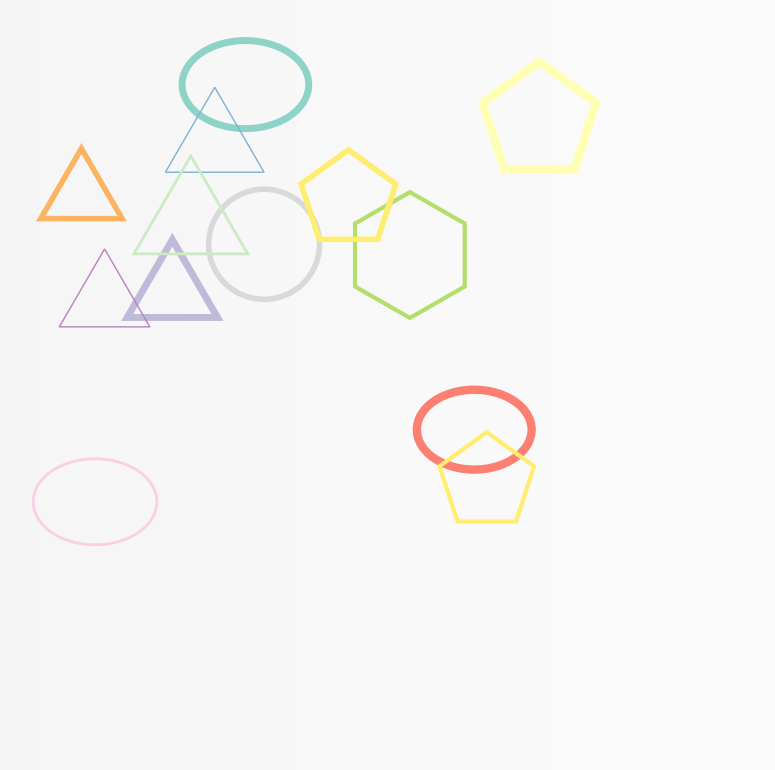[{"shape": "oval", "thickness": 2.5, "radius": 0.41, "center": [0.317, 0.89]}, {"shape": "pentagon", "thickness": 3, "radius": 0.38, "center": [0.696, 0.843]}, {"shape": "triangle", "thickness": 2.5, "radius": 0.34, "center": [0.222, 0.621]}, {"shape": "oval", "thickness": 3, "radius": 0.37, "center": [0.612, 0.442]}, {"shape": "triangle", "thickness": 0.5, "radius": 0.37, "center": [0.277, 0.813]}, {"shape": "triangle", "thickness": 2, "radius": 0.3, "center": [0.105, 0.746]}, {"shape": "hexagon", "thickness": 1.5, "radius": 0.41, "center": [0.529, 0.669]}, {"shape": "oval", "thickness": 1, "radius": 0.4, "center": [0.123, 0.348]}, {"shape": "circle", "thickness": 2, "radius": 0.36, "center": [0.341, 0.683]}, {"shape": "triangle", "thickness": 0.5, "radius": 0.34, "center": [0.135, 0.609]}, {"shape": "triangle", "thickness": 1, "radius": 0.42, "center": [0.246, 0.713]}, {"shape": "pentagon", "thickness": 2, "radius": 0.32, "center": [0.45, 0.741]}, {"shape": "pentagon", "thickness": 1.5, "radius": 0.32, "center": [0.628, 0.375]}]